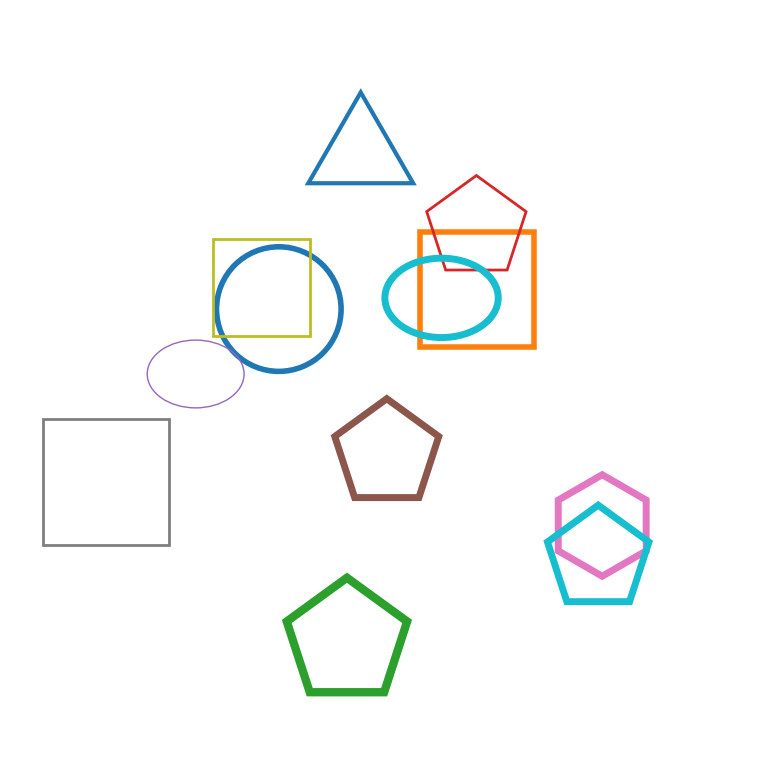[{"shape": "triangle", "thickness": 1.5, "radius": 0.39, "center": [0.468, 0.801]}, {"shape": "circle", "thickness": 2, "radius": 0.4, "center": [0.362, 0.599]}, {"shape": "square", "thickness": 2, "radius": 0.37, "center": [0.619, 0.624]}, {"shape": "pentagon", "thickness": 3, "radius": 0.41, "center": [0.451, 0.168]}, {"shape": "pentagon", "thickness": 1, "radius": 0.34, "center": [0.619, 0.704]}, {"shape": "oval", "thickness": 0.5, "radius": 0.31, "center": [0.254, 0.514]}, {"shape": "pentagon", "thickness": 2.5, "radius": 0.35, "center": [0.502, 0.411]}, {"shape": "hexagon", "thickness": 2.5, "radius": 0.33, "center": [0.782, 0.318]}, {"shape": "square", "thickness": 1, "radius": 0.41, "center": [0.138, 0.373]}, {"shape": "square", "thickness": 1, "radius": 0.31, "center": [0.339, 0.627]}, {"shape": "pentagon", "thickness": 2.5, "radius": 0.35, "center": [0.777, 0.275]}, {"shape": "oval", "thickness": 2.5, "radius": 0.37, "center": [0.573, 0.613]}]